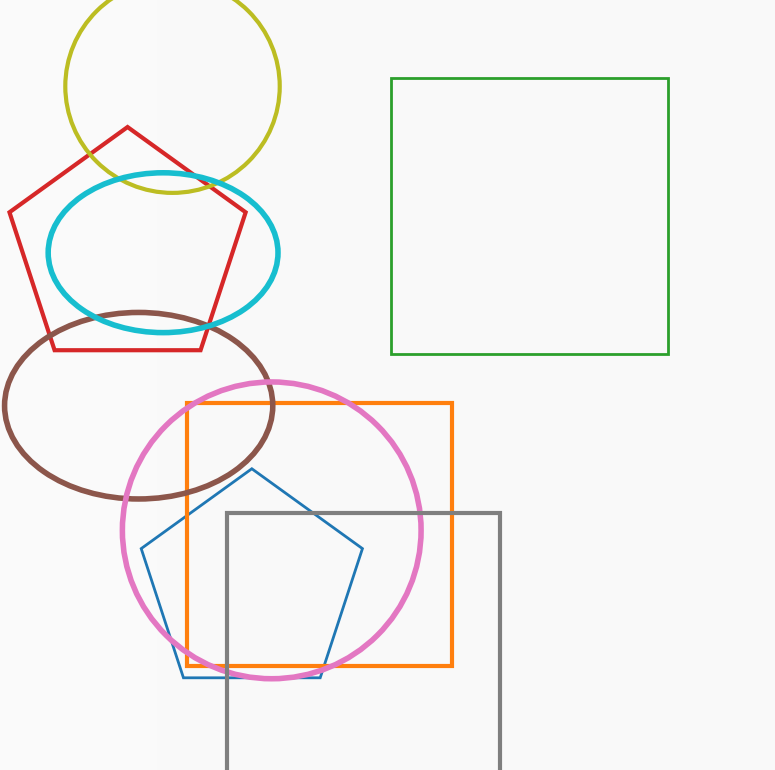[{"shape": "pentagon", "thickness": 1, "radius": 0.75, "center": [0.325, 0.241]}, {"shape": "square", "thickness": 1.5, "radius": 0.86, "center": [0.412, 0.306]}, {"shape": "square", "thickness": 1, "radius": 0.9, "center": [0.683, 0.72]}, {"shape": "pentagon", "thickness": 1.5, "radius": 0.8, "center": [0.165, 0.675]}, {"shape": "oval", "thickness": 2, "radius": 0.87, "center": [0.179, 0.473]}, {"shape": "circle", "thickness": 2, "radius": 0.96, "center": [0.351, 0.311]}, {"shape": "square", "thickness": 1.5, "radius": 0.88, "center": [0.469, 0.157]}, {"shape": "circle", "thickness": 1.5, "radius": 0.69, "center": [0.223, 0.888]}, {"shape": "oval", "thickness": 2, "radius": 0.74, "center": [0.21, 0.672]}]